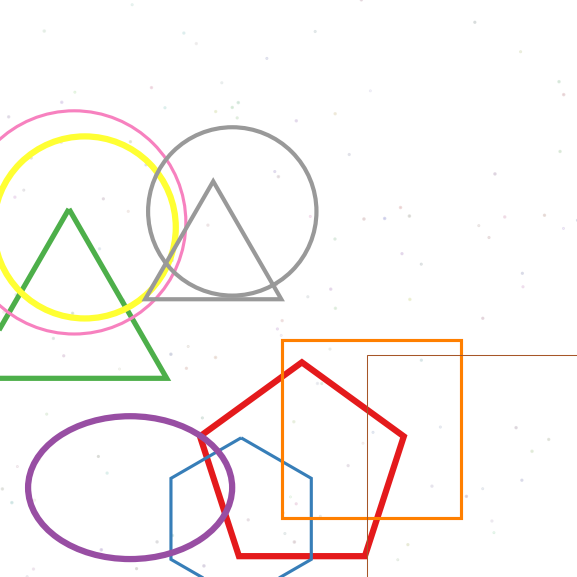[{"shape": "pentagon", "thickness": 3, "radius": 0.93, "center": [0.523, 0.186]}, {"shape": "hexagon", "thickness": 1.5, "radius": 0.7, "center": [0.418, 0.101]}, {"shape": "triangle", "thickness": 2.5, "radius": 0.98, "center": [0.119, 0.442]}, {"shape": "oval", "thickness": 3, "radius": 0.88, "center": [0.225, 0.155]}, {"shape": "square", "thickness": 1.5, "radius": 0.77, "center": [0.643, 0.257]}, {"shape": "circle", "thickness": 3, "radius": 0.79, "center": [0.147, 0.605]}, {"shape": "square", "thickness": 0.5, "radius": 0.99, "center": [0.834, 0.186]}, {"shape": "circle", "thickness": 1.5, "radius": 0.97, "center": [0.129, 0.614]}, {"shape": "circle", "thickness": 2, "radius": 0.73, "center": [0.402, 0.633]}, {"shape": "triangle", "thickness": 2, "radius": 0.68, "center": [0.369, 0.549]}]